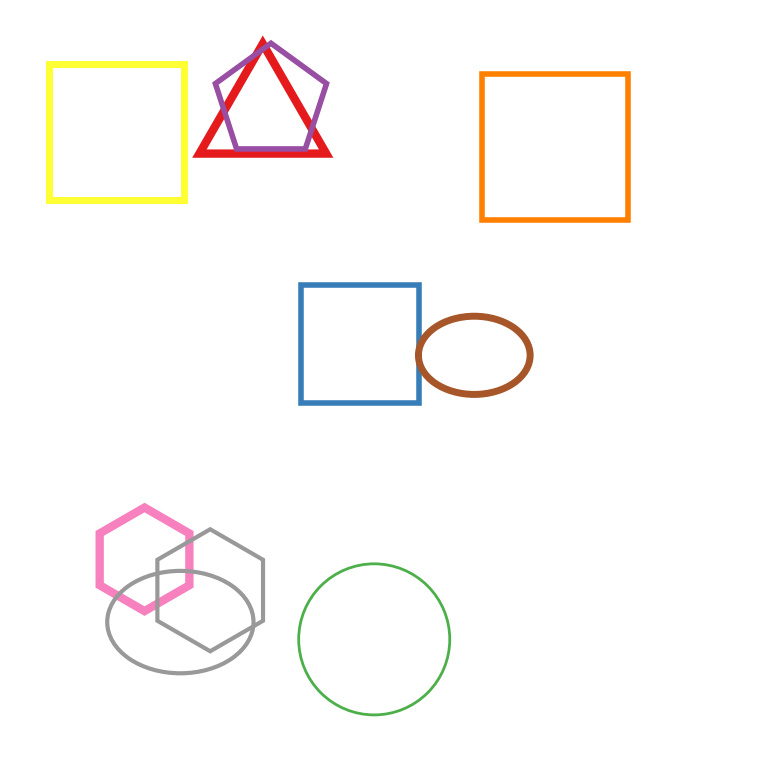[{"shape": "triangle", "thickness": 3, "radius": 0.48, "center": [0.341, 0.848]}, {"shape": "square", "thickness": 2, "radius": 0.38, "center": [0.467, 0.553]}, {"shape": "circle", "thickness": 1, "radius": 0.49, "center": [0.486, 0.17]}, {"shape": "pentagon", "thickness": 2, "radius": 0.38, "center": [0.352, 0.868]}, {"shape": "square", "thickness": 2, "radius": 0.47, "center": [0.72, 0.809]}, {"shape": "square", "thickness": 2.5, "radius": 0.44, "center": [0.151, 0.829]}, {"shape": "oval", "thickness": 2.5, "radius": 0.36, "center": [0.616, 0.539]}, {"shape": "hexagon", "thickness": 3, "radius": 0.34, "center": [0.188, 0.274]}, {"shape": "hexagon", "thickness": 1.5, "radius": 0.4, "center": [0.273, 0.233]}, {"shape": "oval", "thickness": 1.5, "radius": 0.47, "center": [0.234, 0.192]}]